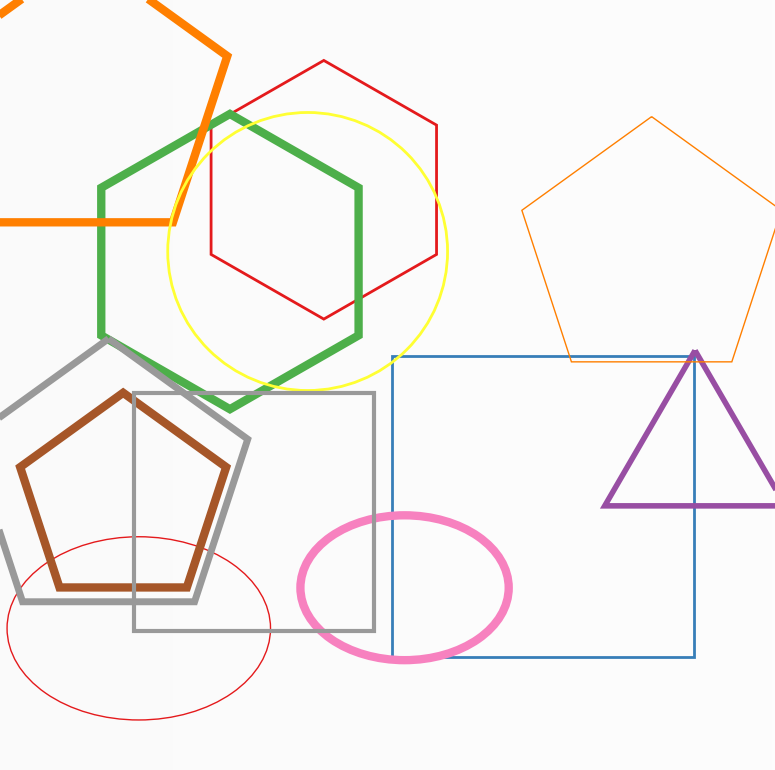[{"shape": "hexagon", "thickness": 1, "radius": 0.84, "center": [0.418, 0.754]}, {"shape": "oval", "thickness": 0.5, "radius": 0.85, "center": [0.179, 0.184]}, {"shape": "square", "thickness": 1, "radius": 0.97, "center": [0.7, 0.342]}, {"shape": "hexagon", "thickness": 3, "radius": 0.96, "center": [0.297, 0.66]}, {"shape": "triangle", "thickness": 2, "radius": 0.67, "center": [0.897, 0.41]}, {"shape": "pentagon", "thickness": 3, "radius": 0.97, "center": [0.11, 0.867]}, {"shape": "pentagon", "thickness": 0.5, "radius": 0.88, "center": [0.841, 0.672]}, {"shape": "circle", "thickness": 1, "radius": 0.9, "center": [0.397, 0.673]}, {"shape": "pentagon", "thickness": 3, "radius": 0.7, "center": [0.159, 0.35]}, {"shape": "oval", "thickness": 3, "radius": 0.67, "center": [0.522, 0.237]}, {"shape": "pentagon", "thickness": 2.5, "radius": 0.94, "center": [0.14, 0.371]}, {"shape": "square", "thickness": 1.5, "radius": 0.77, "center": [0.328, 0.335]}]